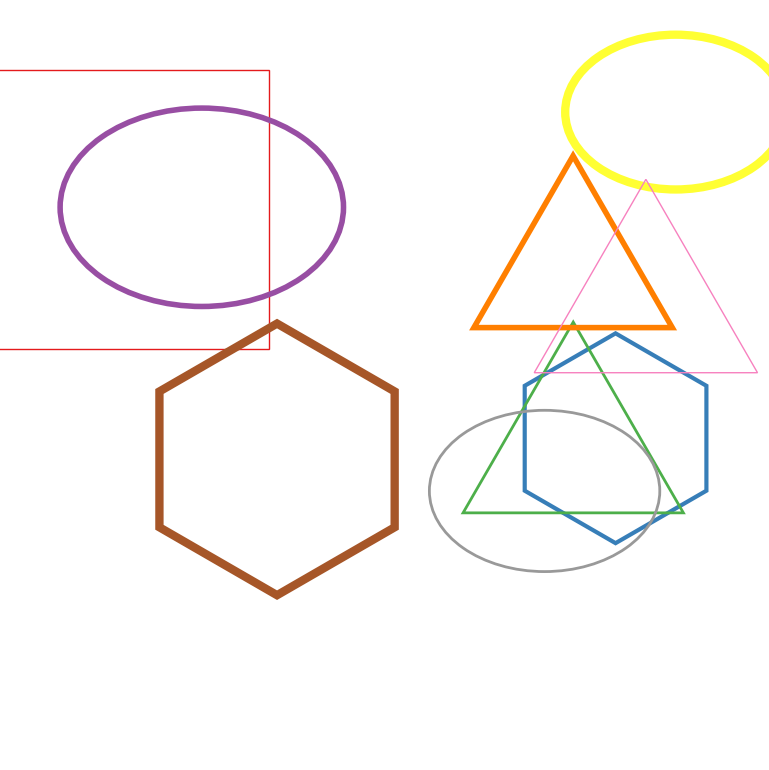[{"shape": "square", "thickness": 0.5, "radius": 0.91, "center": [0.168, 0.728]}, {"shape": "hexagon", "thickness": 1.5, "radius": 0.68, "center": [0.799, 0.431]}, {"shape": "triangle", "thickness": 1, "radius": 0.83, "center": [0.744, 0.417]}, {"shape": "oval", "thickness": 2, "radius": 0.92, "center": [0.262, 0.731]}, {"shape": "triangle", "thickness": 2, "radius": 0.74, "center": [0.744, 0.649]}, {"shape": "oval", "thickness": 3, "radius": 0.72, "center": [0.878, 0.854]}, {"shape": "hexagon", "thickness": 3, "radius": 0.88, "center": [0.36, 0.403]}, {"shape": "triangle", "thickness": 0.5, "radius": 0.84, "center": [0.839, 0.6]}, {"shape": "oval", "thickness": 1, "radius": 0.75, "center": [0.707, 0.362]}]